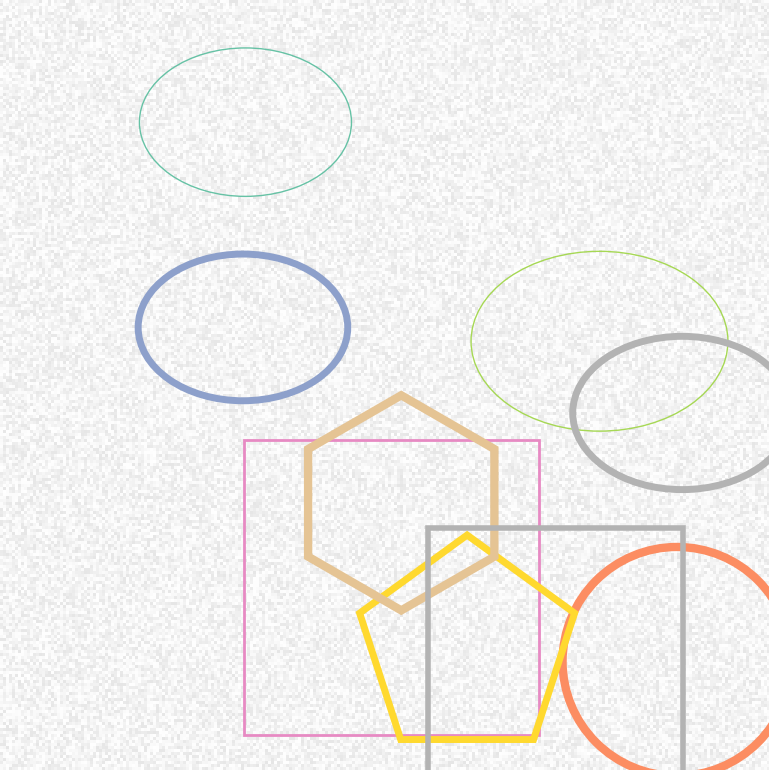[{"shape": "oval", "thickness": 0.5, "radius": 0.69, "center": [0.319, 0.841]}, {"shape": "circle", "thickness": 3, "radius": 0.74, "center": [0.879, 0.141]}, {"shape": "oval", "thickness": 2.5, "radius": 0.68, "center": [0.316, 0.575]}, {"shape": "square", "thickness": 1, "radius": 0.96, "center": [0.508, 0.237]}, {"shape": "oval", "thickness": 0.5, "radius": 0.83, "center": [0.779, 0.557]}, {"shape": "pentagon", "thickness": 2.5, "radius": 0.73, "center": [0.607, 0.158]}, {"shape": "hexagon", "thickness": 3, "radius": 0.7, "center": [0.521, 0.347]}, {"shape": "square", "thickness": 2, "radius": 0.83, "center": [0.721, 0.148]}, {"shape": "oval", "thickness": 2.5, "radius": 0.71, "center": [0.886, 0.464]}]